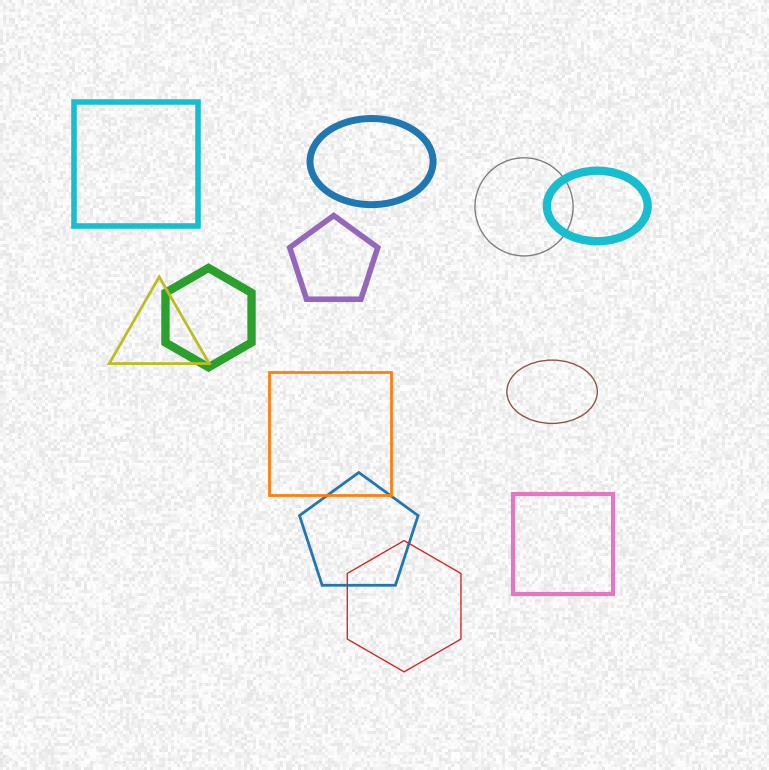[{"shape": "oval", "thickness": 2.5, "radius": 0.4, "center": [0.483, 0.79]}, {"shape": "pentagon", "thickness": 1, "radius": 0.4, "center": [0.466, 0.305]}, {"shape": "square", "thickness": 1, "radius": 0.4, "center": [0.428, 0.437]}, {"shape": "hexagon", "thickness": 3, "radius": 0.32, "center": [0.271, 0.587]}, {"shape": "hexagon", "thickness": 0.5, "radius": 0.43, "center": [0.525, 0.213]}, {"shape": "pentagon", "thickness": 2, "radius": 0.3, "center": [0.433, 0.66]}, {"shape": "oval", "thickness": 0.5, "radius": 0.29, "center": [0.717, 0.491]}, {"shape": "square", "thickness": 1.5, "radius": 0.32, "center": [0.731, 0.293]}, {"shape": "circle", "thickness": 0.5, "radius": 0.32, "center": [0.681, 0.731]}, {"shape": "triangle", "thickness": 1, "radius": 0.38, "center": [0.207, 0.565]}, {"shape": "square", "thickness": 2, "radius": 0.4, "center": [0.177, 0.787]}, {"shape": "oval", "thickness": 3, "radius": 0.33, "center": [0.776, 0.733]}]